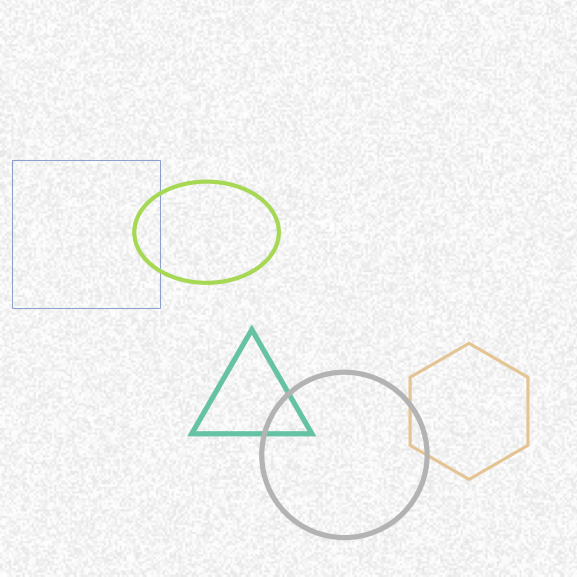[{"shape": "triangle", "thickness": 2.5, "radius": 0.6, "center": [0.436, 0.308]}, {"shape": "square", "thickness": 0.5, "radius": 0.64, "center": [0.148, 0.594]}, {"shape": "oval", "thickness": 2, "radius": 0.63, "center": [0.358, 0.597]}, {"shape": "hexagon", "thickness": 1.5, "radius": 0.59, "center": [0.812, 0.287]}, {"shape": "circle", "thickness": 2.5, "radius": 0.72, "center": [0.596, 0.211]}]